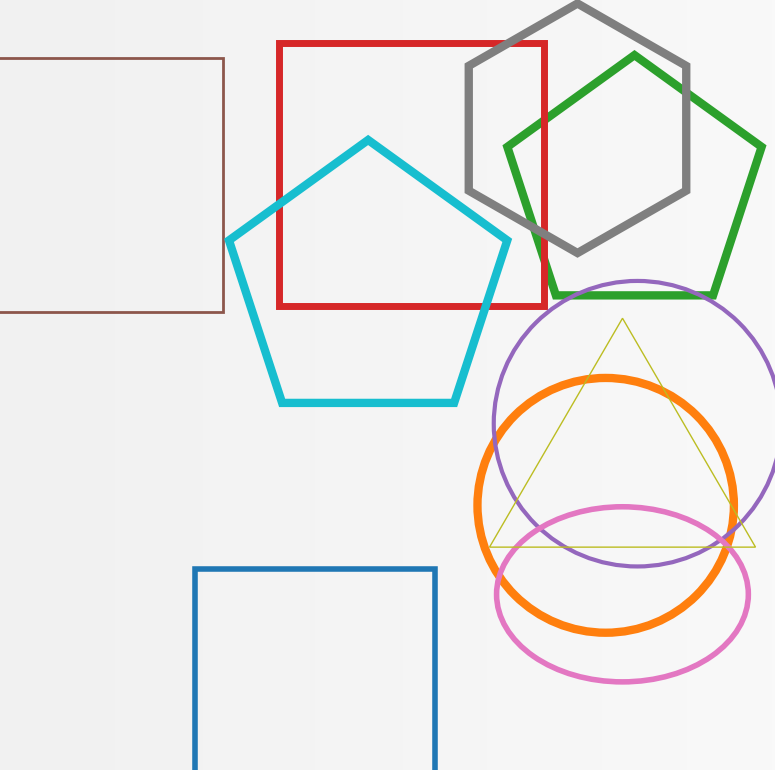[{"shape": "square", "thickness": 2, "radius": 0.77, "center": [0.407, 0.106]}, {"shape": "circle", "thickness": 3, "radius": 0.83, "center": [0.782, 0.344]}, {"shape": "pentagon", "thickness": 3, "radius": 0.86, "center": [0.819, 0.756]}, {"shape": "square", "thickness": 2.5, "radius": 0.85, "center": [0.531, 0.773]}, {"shape": "circle", "thickness": 1.5, "radius": 0.93, "center": [0.823, 0.45]}, {"shape": "square", "thickness": 1, "radius": 0.83, "center": [0.123, 0.76]}, {"shape": "oval", "thickness": 2, "radius": 0.81, "center": [0.803, 0.228]}, {"shape": "hexagon", "thickness": 3, "radius": 0.81, "center": [0.745, 0.833]}, {"shape": "triangle", "thickness": 0.5, "radius": 0.99, "center": [0.803, 0.389]}, {"shape": "pentagon", "thickness": 3, "radius": 0.94, "center": [0.475, 0.629]}]